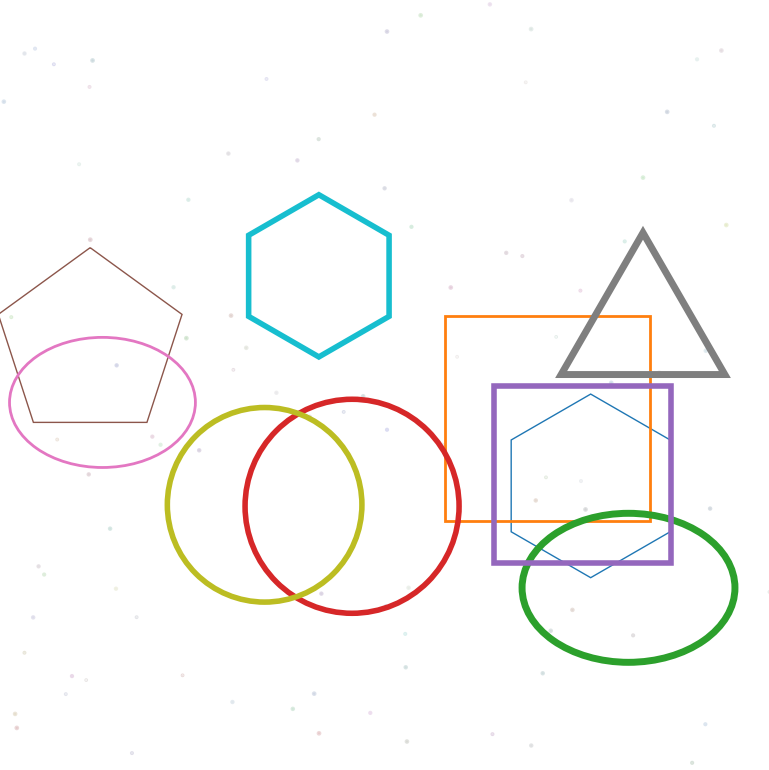[{"shape": "hexagon", "thickness": 0.5, "radius": 0.6, "center": [0.767, 0.369]}, {"shape": "square", "thickness": 1, "radius": 0.66, "center": [0.711, 0.457]}, {"shape": "oval", "thickness": 2.5, "radius": 0.69, "center": [0.816, 0.237]}, {"shape": "circle", "thickness": 2, "radius": 0.69, "center": [0.457, 0.342]}, {"shape": "square", "thickness": 2, "radius": 0.57, "center": [0.756, 0.384]}, {"shape": "pentagon", "thickness": 0.5, "radius": 0.63, "center": [0.117, 0.553]}, {"shape": "oval", "thickness": 1, "radius": 0.6, "center": [0.133, 0.477]}, {"shape": "triangle", "thickness": 2.5, "radius": 0.61, "center": [0.835, 0.575]}, {"shape": "circle", "thickness": 2, "radius": 0.63, "center": [0.344, 0.344]}, {"shape": "hexagon", "thickness": 2, "radius": 0.53, "center": [0.414, 0.642]}]